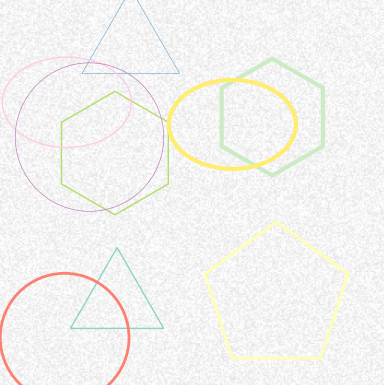[{"shape": "triangle", "thickness": 1, "radius": 0.7, "center": [0.304, 0.217]}, {"shape": "pentagon", "thickness": 2, "radius": 0.98, "center": [0.718, 0.228]}, {"shape": "circle", "thickness": 2, "radius": 0.84, "center": [0.168, 0.123]}, {"shape": "triangle", "thickness": 0.5, "radius": 0.73, "center": [0.34, 0.882]}, {"shape": "hexagon", "thickness": 1, "radius": 0.8, "center": [0.298, 0.602]}, {"shape": "oval", "thickness": 1, "radius": 0.84, "center": [0.174, 0.734]}, {"shape": "circle", "thickness": 0.5, "radius": 0.96, "center": [0.232, 0.644]}, {"shape": "hexagon", "thickness": 3, "radius": 0.76, "center": [0.707, 0.696]}, {"shape": "oval", "thickness": 3, "radius": 0.83, "center": [0.604, 0.677]}]